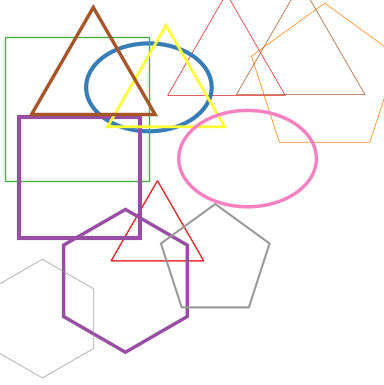[{"shape": "triangle", "thickness": 0.5, "radius": 0.88, "center": [0.588, 0.84]}, {"shape": "triangle", "thickness": 1, "radius": 0.69, "center": [0.409, 0.392]}, {"shape": "oval", "thickness": 3, "radius": 0.82, "center": [0.387, 0.773]}, {"shape": "square", "thickness": 1, "radius": 0.94, "center": [0.199, 0.717]}, {"shape": "hexagon", "thickness": 2.5, "radius": 0.93, "center": [0.326, 0.271]}, {"shape": "square", "thickness": 3, "radius": 0.79, "center": [0.206, 0.54]}, {"shape": "pentagon", "thickness": 0.5, "radius": 1.0, "center": [0.843, 0.792]}, {"shape": "triangle", "thickness": 2, "radius": 0.88, "center": [0.431, 0.758]}, {"shape": "triangle", "thickness": 2.5, "radius": 0.93, "center": [0.242, 0.795]}, {"shape": "triangle", "thickness": 0.5, "radius": 0.96, "center": [0.781, 0.851]}, {"shape": "oval", "thickness": 2.5, "radius": 0.89, "center": [0.643, 0.588]}, {"shape": "pentagon", "thickness": 1.5, "radius": 0.74, "center": [0.559, 0.322]}, {"shape": "hexagon", "thickness": 0.5, "radius": 0.77, "center": [0.11, 0.172]}]